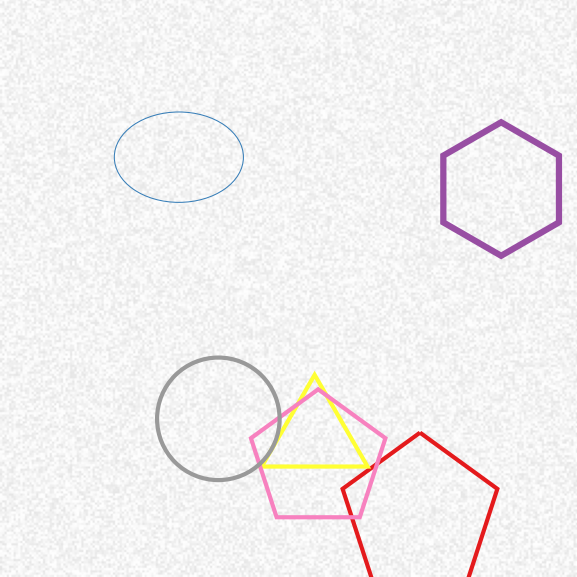[{"shape": "pentagon", "thickness": 2, "radius": 0.7, "center": [0.727, 0.109]}, {"shape": "oval", "thickness": 0.5, "radius": 0.56, "center": [0.31, 0.727]}, {"shape": "hexagon", "thickness": 3, "radius": 0.58, "center": [0.868, 0.672]}, {"shape": "triangle", "thickness": 2, "radius": 0.53, "center": [0.545, 0.244]}, {"shape": "pentagon", "thickness": 2, "radius": 0.61, "center": [0.551, 0.203]}, {"shape": "circle", "thickness": 2, "radius": 0.53, "center": [0.378, 0.274]}]